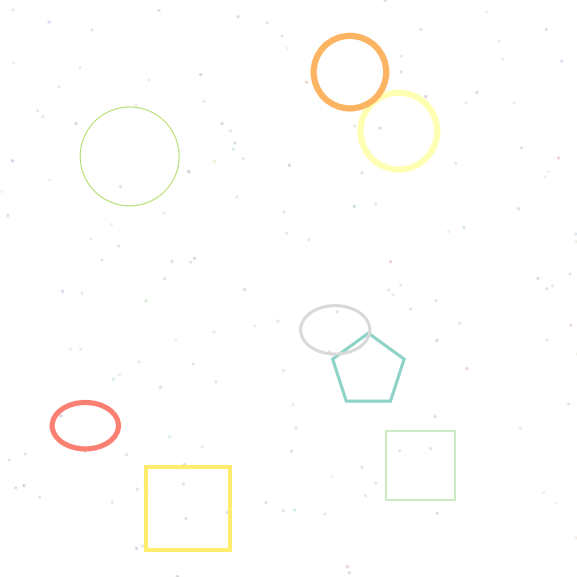[{"shape": "pentagon", "thickness": 1.5, "radius": 0.33, "center": [0.638, 0.357]}, {"shape": "circle", "thickness": 3, "radius": 0.33, "center": [0.691, 0.772]}, {"shape": "oval", "thickness": 2.5, "radius": 0.29, "center": [0.148, 0.262]}, {"shape": "circle", "thickness": 3, "radius": 0.31, "center": [0.606, 0.874]}, {"shape": "circle", "thickness": 0.5, "radius": 0.43, "center": [0.225, 0.728]}, {"shape": "oval", "thickness": 1.5, "radius": 0.3, "center": [0.58, 0.428]}, {"shape": "square", "thickness": 1, "radius": 0.3, "center": [0.728, 0.193]}, {"shape": "square", "thickness": 2, "radius": 0.36, "center": [0.326, 0.118]}]